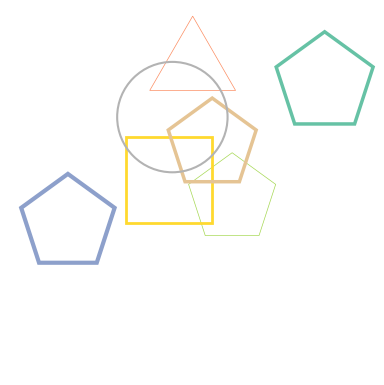[{"shape": "pentagon", "thickness": 2.5, "radius": 0.66, "center": [0.843, 0.785]}, {"shape": "triangle", "thickness": 0.5, "radius": 0.64, "center": [0.5, 0.829]}, {"shape": "pentagon", "thickness": 3, "radius": 0.64, "center": [0.176, 0.421]}, {"shape": "pentagon", "thickness": 0.5, "radius": 0.59, "center": [0.603, 0.484]}, {"shape": "square", "thickness": 2, "radius": 0.56, "center": [0.439, 0.532]}, {"shape": "pentagon", "thickness": 2.5, "radius": 0.6, "center": [0.551, 0.625]}, {"shape": "circle", "thickness": 1.5, "radius": 0.72, "center": [0.448, 0.696]}]